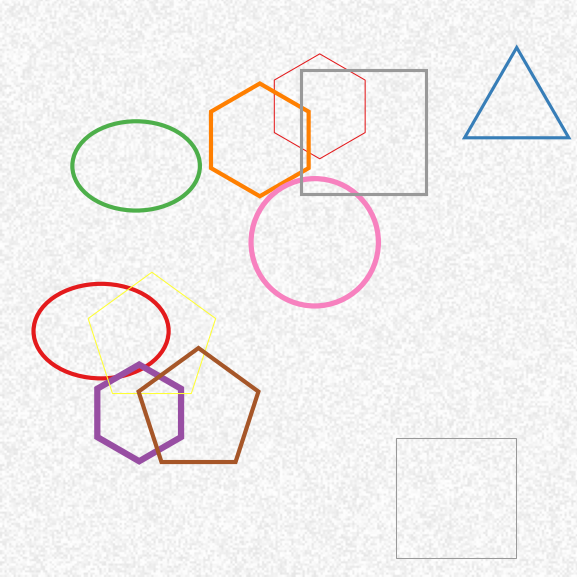[{"shape": "oval", "thickness": 2, "radius": 0.58, "center": [0.175, 0.426]}, {"shape": "hexagon", "thickness": 0.5, "radius": 0.45, "center": [0.554, 0.815]}, {"shape": "triangle", "thickness": 1.5, "radius": 0.52, "center": [0.895, 0.813]}, {"shape": "oval", "thickness": 2, "radius": 0.55, "center": [0.236, 0.712]}, {"shape": "hexagon", "thickness": 3, "radius": 0.42, "center": [0.241, 0.284]}, {"shape": "hexagon", "thickness": 2, "radius": 0.49, "center": [0.45, 0.757]}, {"shape": "pentagon", "thickness": 0.5, "radius": 0.58, "center": [0.263, 0.412]}, {"shape": "pentagon", "thickness": 2, "radius": 0.55, "center": [0.344, 0.287]}, {"shape": "circle", "thickness": 2.5, "radius": 0.55, "center": [0.545, 0.58]}, {"shape": "square", "thickness": 1.5, "radius": 0.54, "center": [0.63, 0.771]}, {"shape": "square", "thickness": 0.5, "radius": 0.52, "center": [0.789, 0.137]}]